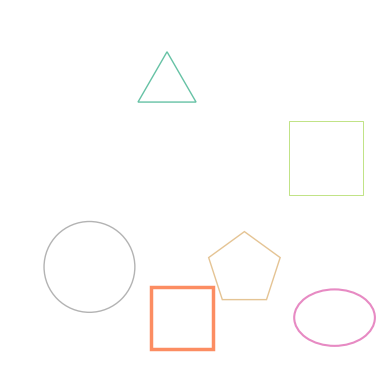[{"shape": "triangle", "thickness": 1, "radius": 0.44, "center": [0.434, 0.778]}, {"shape": "square", "thickness": 2.5, "radius": 0.41, "center": [0.473, 0.174]}, {"shape": "oval", "thickness": 1.5, "radius": 0.52, "center": [0.869, 0.175]}, {"shape": "square", "thickness": 0.5, "radius": 0.48, "center": [0.848, 0.589]}, {"shape": "pentagon", "thickness": 1, "radius": 0.49, "center": [0.635, 0.301]}, {"shape": "circle", "thickness": 1, "radius": 0.59, "center": [0.232, 0.307]}]